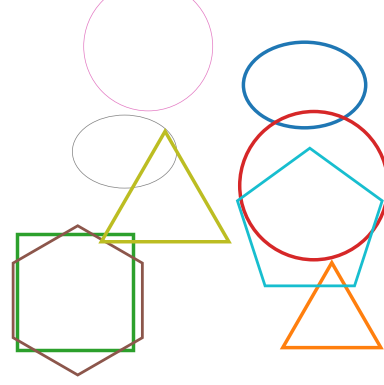[{"shape": "oval", "thickness": 2.5, "radius": 0.79, "center": [0.791, 0.779]}, {"shape": "triangle", "thickness": 2.5, "radius": 0.74, "center": [0.862, 0.171]}, {"shape": "square", "thickness": 2.5, "radius": 0.75, "center": [0.194, 0.242]}, {"shape": "circle", "thickness": 2.5, "radius": 0.96, "center": [0.815, 0.518]}, {"shape": "hexagon", "thickness": 2, "radius": 0.97, "center": [0.202, 0.22]}, {"shape": "circle", "thickness": 0.5, "radius": 0.84, "center": [0.385, 0.88]}, {"shape": "oval", "thickness": 0.5, "radius": 0.68, "center": [0.323, 0.606]}, {"shape": "triangle", "thickness": 2.5, "radius": 0.96, "center": [0.429, 0.468]}, {"shape": "pentagon", "thickness": 2, "radius": 0.99, "center": [0.805, 0.417]}]